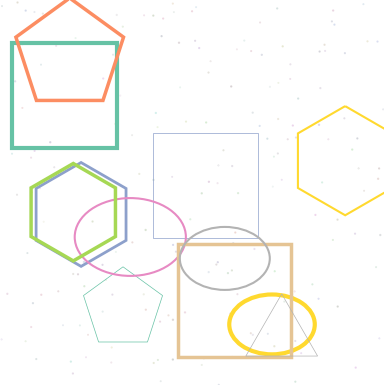[{"shape": "pentagon", "thickness": 0.5, "radius": 0.54, "center": [0.32, 0.199]}, {"shape": "square", "thickness": 3, "radius": 0.68, "center": [0.167, 0.752]}, {"shape": "pentagon", "thickness": 2.5, "radius": 0.74, "center": [0.181, 0.858]}, {"shape": "hexagon", "thickness": 2, "radius": 0.67, "center": [0.211, 0.443]}, {"shape": "square", "thickness": 0.5, "radius": 0.68, "center": [0.534, 0.519]}, {"shape": "oval", "thickness": 1.5, "radius": 0.72, "center": [0.338, 0.384]}, {"shape": "hexagon", "thickness": 2.5, "radius": 0.63, "center": [0.19, 0.449]}, {"shape": "hexagon", "thickness": 1.5, "radius": 0.71, "center": [0.897, 0.583]}, {"shape": "oval", "thickness": 3, "radius": 0.56, "center": [0.707, 0.157]}, {"shape": "square", "thickness": 2.5, "radius": 0.73, "center": [0.608, 0.22]}, {"shape": "oval", "thickness": 1.5, "radius": 0.58, "center": [0.584, 0.329]}, {"shape": "triangle", "thickness": 0.5, "radius": 0.54, "center": [0.732, 0.129]}]